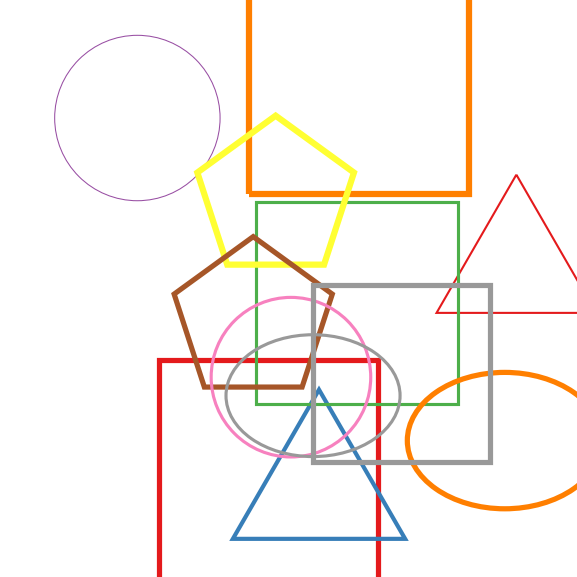[{"shape": "square", "thickness": 2.5, "radius": 0.95, "center": [0.465, 0.186]}, {"shape": "triangle", "thickness": 1, "radius": 0.8, "center": [0.894, 0.537]}, {"shape": "triangle", "thickness": 2, "radius": 0.86, "center": [0.552, 0.152]}, {"shape": "square", "thickness": 1.5, "radius": 0.87, "center": [0.618, 0.474]}, {"shape": "circle", "thickness": 0.5, "radius": 0.72, "center": [0.238, 0.795]}, {"shape": "square", "thickness": 3, "radius": 0.95, "center": [0.621, 0.853]}, {"shape": "oval", "thickness": 2.5, "radius": 0.84, "center": [0.874, 0.236]}, {"shape": "pentagon", "thickness": 3, "radius": 0.71, "center": [0.477, 0.656]}, {"shape": "pentagon", "thickness": 2.5, "radius": 0.72, "center": [0.438, 0.445]}, {"shape": "circle", "thickness": 1.5, "radius": 0.69, "center": [0.504, 0.346]}, {"shape": "oval", "thickness": 1.5, "radius": 0.75, "center": [0.542, 0.314]}, {"shape": "square", "thickness": 2.5, "radius": 0.77, "center": [0.695, 0.352]}]